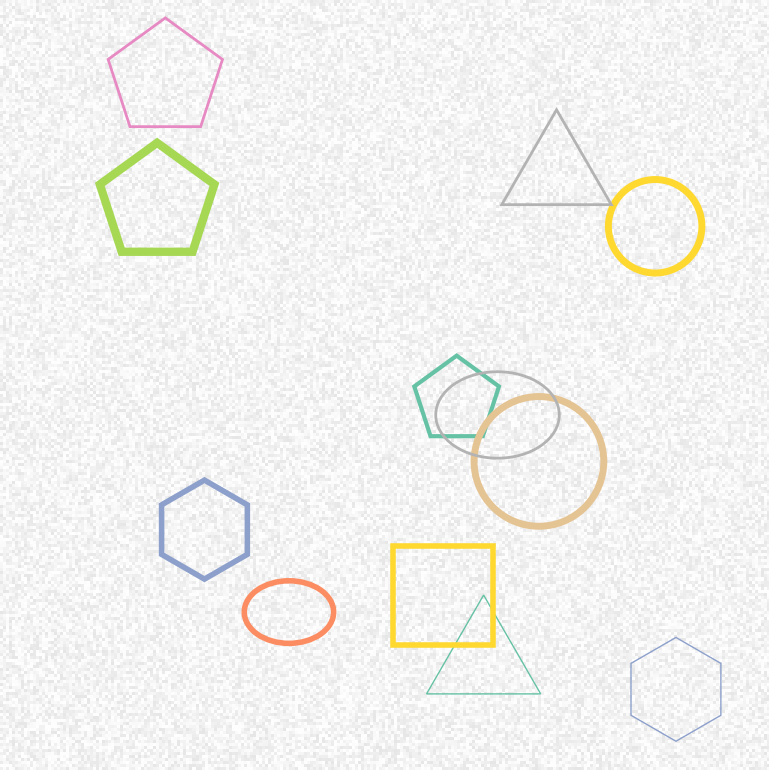[{"shape": "pentagon", "thickness": 1.5, "radius": 0.29, "center": [0.593, 0.48]}, {"shape": "triangle", "thickness": 0.5, "radius": 0.43, "center": [0.628, 0.142]}, {"shape": "oval", "thickness": 2, "radius": 0.29, "center": [0.375, 0.205]}, {"shape": "hexagon", "thickness": 2, "radius": 0.32, "center": [0.266, 0.312]}, {"shape": "hexagon", "thickness": 0.5, "radius": 0.34, "center": [0.878, 0.105]}, {"shape": "pentagon", "thickness": 1, "radius": 0.39, "center": [0.215, 0.899]}, {"shape": "pentagon", "thickness": 3, "radius": 0.39, "center": [0.204, 0.736]}, {"shape": "square", "thickness": 2, "radius": 0.32, "center": [0.576, 0.227]}, {"shape": "circle", "thickness": 2.5, "radius": 0.3, "center": [0.851, 0.706]}, {"shape": "circle", "thickness": 2.5, "radius": 0.42, "center": [0.7, 0.401]}, {"shape": "oval", "thickness": 1, "radius": 0.4, "center": [0.646, 0.461]}, {"shape": "triangle", "thickness": 1, "radius": 0.41, "center": [0.723, 0.775]}]